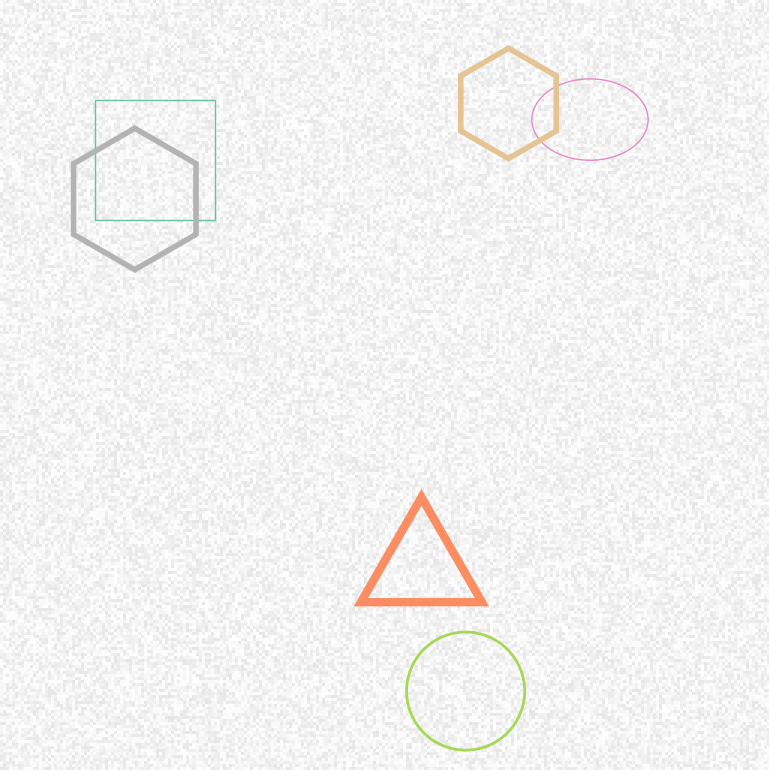[{"shape": "square", "thickness": 0.5, "radius": 0.39, "center": [0.201, 0.792]}, {"shape": "triangle", "thickness": 3, "radius": 0.45, "center": [0.547, 0.263]}, {"shape": "oval", "thickness": 0.5, "radius": 0.38, "center": [0.766, 0.845]}, {"shape": "circle", "thickness": 1, "radius": 0.38, "center": [0.605, 0.102]}, {"shape": "hexagon", "thickness": 2, "radius": 0.36, "center": [0.66, 0.866]}, {"shape": "hexagon", "thickness": 2, "radius": 0.46, "center": [0.175, 0.742]}]